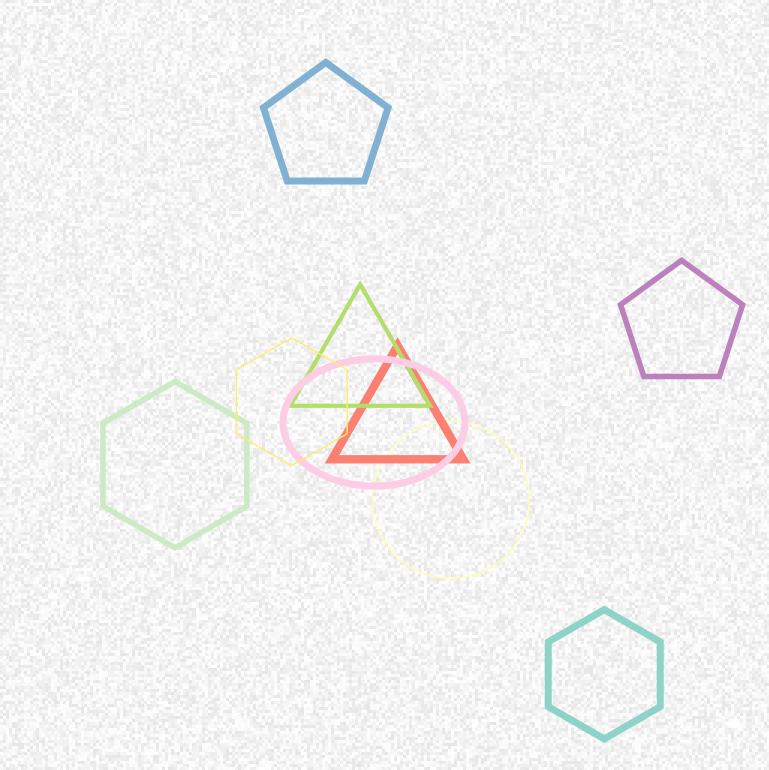[{"shape": "hexagon", "thickness": 2.5, "radius": 0.42, "center": [0.785, 0.124]}, {"shape": "circle", "thickness": 0.5, "radius": 0.51, "center": [0.586, 0.351]}, {"shape": "triangle", "thickness": 3, "radius": 0.49, "center": [0.516, 0.453]}, {"shape": "pentagon", "thickness": 2.5, "radius": 0.43, "center": [0.423, 0.834]}, {"shape": "triangle", "thickness": 1.5, "radius": 0.53, "center": [0.468, 0.526]}, {"shape": "oval", "thickness": 2.5, "radius": 0.59, "center": [0.486, 0.451]}, {"shape": "pentagon", "thickness": 2, "radius": 0.42, "center": [0.885, 0.578]}, {"shape": "hexagon", "thickness": 2, "radius": 0.54, "center": [0.227, 0.397]}, {"shape": "hexagon", "thickness": 0.5, "radius": 0.42, "center": [0.379, 0.478]}]